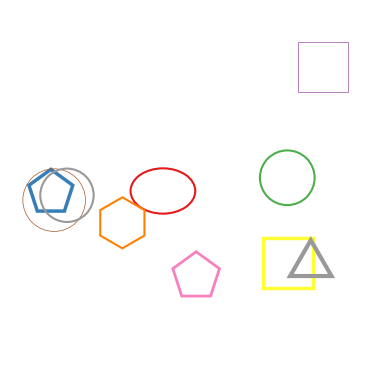[{"shape": "oval", "thickness": 1.5, "radius": 0.42, "center": [0.423, 0.504]}, {"shape": "pentagon", "thickness": 2.5, "radius": 0.3, "center": [0.132, 0.5]}, {"shape": "circle", "thickness": 1.5, "radius": 0.36, "center": [0.746, 0.538]}, {"shape": "square", "thickness": 0.5, "radius": 0.32, "center": [0.839, 0.825]}, {"shape": "hexagon", "thickness": 1.5, "radius": 0.33, "center": [0.318, 0.421]}, {"shape": "square", "thickness": 2.5, "radius": 0.33, "center": [0.748, 0.317]}, {"shape": "circle", "thickness": 0.5, "radius": 0.41, "center": [0.141, 0.48]}, {"shape": "pentagon", "thickness": 2, "radius": 0.32, "center": [0.51, 0.282]}, {"shape": "circle", "thickness": 1.5, "radius": 0.35, "center": [0.174, 0.493]}, {"shape": "triangle", "thickness": 3, "radius": 0.31, "center": [0.807, 0.314]}]